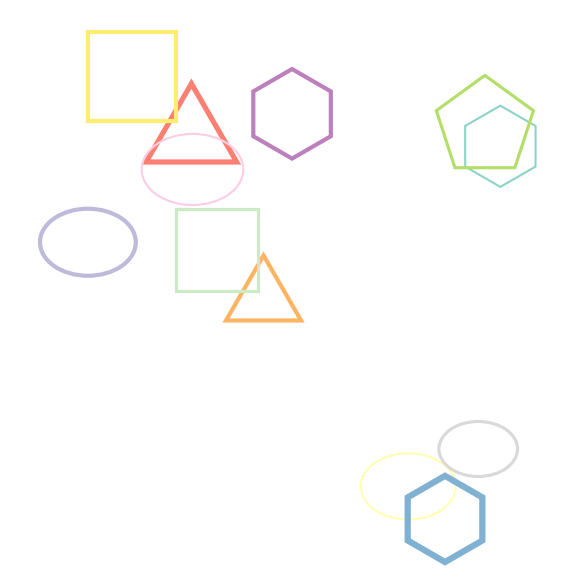[{"shape": "hexagon", "thickness": 1, "radius": 0.35, "center": [0.866, 0.746]}, {"shape": "oval", "thickness": 1, "radius": 0.41, "center": [0.707, 0.157]}, {"shape": "oval", "thickness": 2, "radius": 0.41, "center": [0.152, 0.58]}, {"shape": "triangle", "thickness": 2.5, "radius": 0.45, "center": [0.331, 0.764]}, {"shape": "hexagon", "thickness": 3, "radius": 0.37, "center": [0.771, 0.101]}, {"shape": "triangle", "thickness": 2, "radius": 0.38, "center": [0.456, 0.482]}, {"shape": "pentagon", "thickness": 1.5, "radius": 0.44, "center": [0.84, 0.78]}, {"shape": "oval", "thickness": 1, "radius": 0.44, "center": [0.333, 0.706]}, {"shape": "oval", "thickness": 1.5, "radius": 0.34, "center": [0.828, 0.222]}, {"shape": "hexagon", "thickness": 2, "radius": 0.39, "center": [0.506, 0.802]}, {"shape": "square", "thickness": 1.5, "radius": 0.36, "center": [0.375, 0.566]}, {"shape": "square", "thickness": 2, "radius": 0.38, "center": [0.229, 0.867]}]